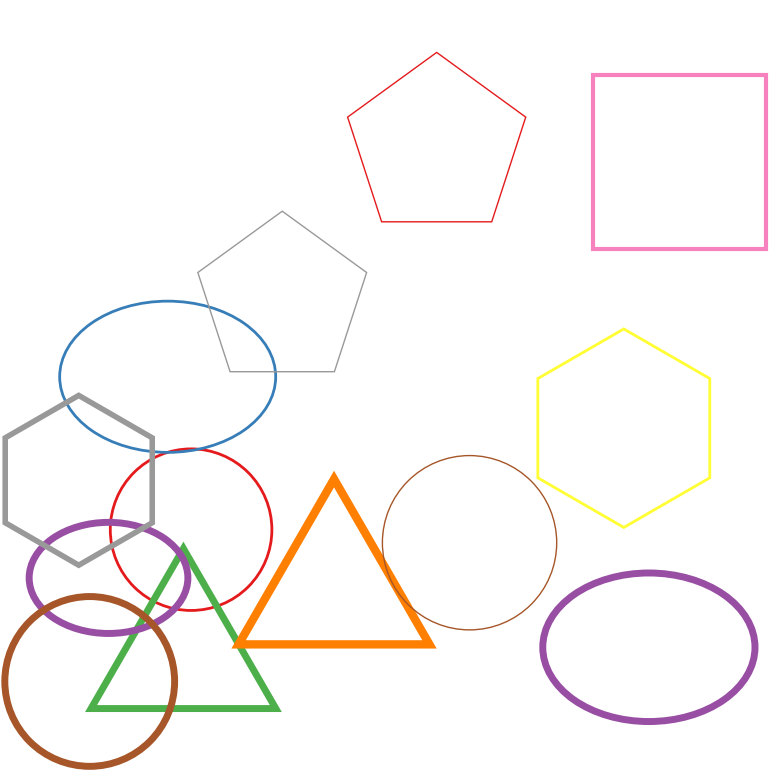[{"shape": "pentagon", "thickness": 0.5, "radius": 0.61, "center": [0.567, 0.81]}, {"shape": "circle", "thickness": 1, "radius": 0.52, "center": [0.248, 0.312]}, {"shape": "oval", "thickness": 1, "radius": 0.7, "center": [0.218, 0.511]}, {"shape": "triangle", "thickness": 2.5, "radius": 0.69, "center": [0.238, 0.149]}, {"shape": "oval", "thickness": 2.5, "radius": 0.69, "center": [0.843, 0.159]}, {"shape": "oval", "thickness": 2.5, "radius": 0.52, "center": [0.141, 0.249]}, {"shape": "triangle", "thickness": 3, "radius": 0.72, "center": [0.434, 0.235]}, {"shape": "hexagon", "thickness": 1, "radius": 0.64, "center": [0.81, 0.444]}, {"shape": "circle", "thickness": 0.5, "radius": 0.57, "center": [0.61, 0.295]}, {"shape": "circle", "thickness": 2.5, "radius": 0.55, "center": [0.117, 0.115]}, {"shape": "square", "thickness": 1.5, "radius": 0.56, "center": [0.883, 0.79]}, {"shape": "hexagon", "thickness": 2, "radius": 0.55, "center": [0.102, 0.376]}, {"shape": "pentagon", "thickness": 0.5, "radius": 0.58, "center": [0.367, 0.61]}]